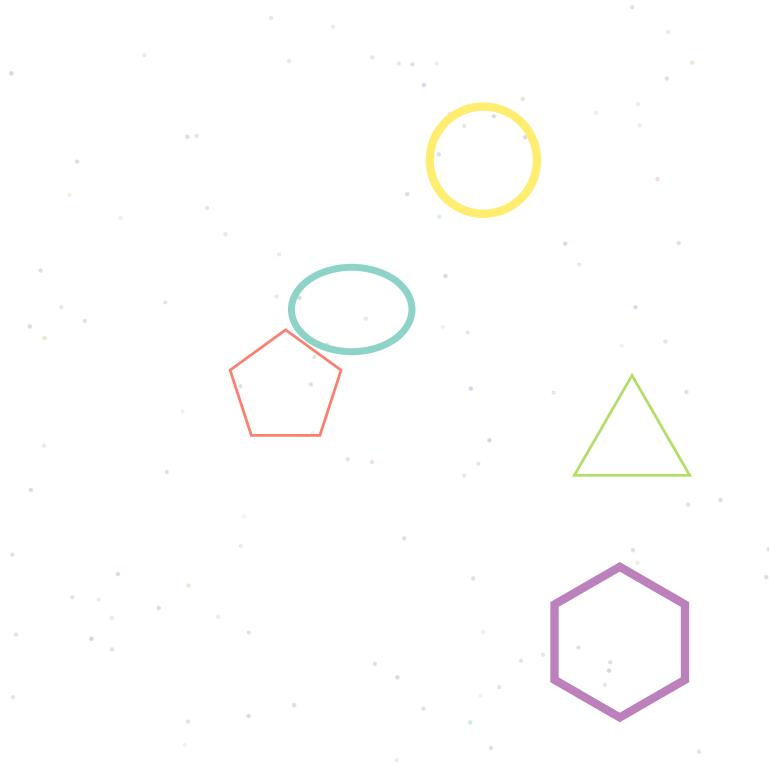[{"shape": "oval", "thickness": 2.5, "radius": 0.39, "center": [0.457, 0.598]}, {"shape": "pentagon", "thickness": 1, "radius": 0.38, "center": [0.371, 0.496]}, {"shape": "triangle", "thickness": 1, "radius": 0.43, "center": [0.821, 0.426]}, {"shape": "hexagon", "thickness": 3, "radius": 0.49, "center": [0.805, 0.166]}, {"shape": "circle", "thickness": 3, "radius": 0.35, "center": [0.628, 0.792]}]